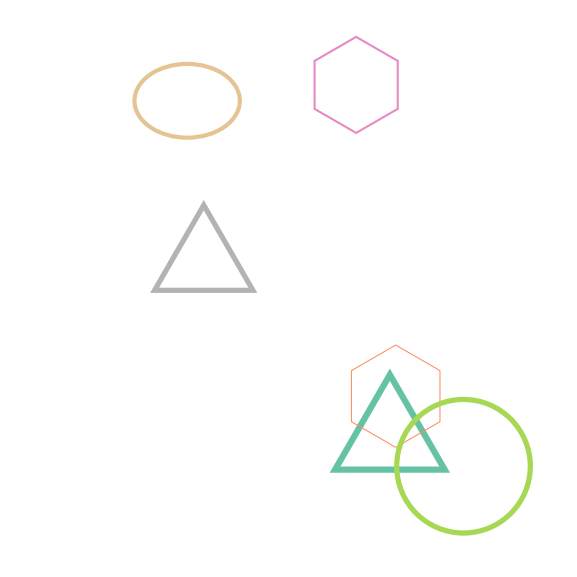[{"shape": "triangle", "thickness": 3, "radius": 0.55, "center": [0.675, 0.241]}, {"shape": "hexagon", "thickness": 0.5, "radius": 0.44, "center": [0.685, 0.313]}, {"shape": "hexagon", "thickness": 1, "radius": 0.42, "center": [0.617, 0.852]}, {"shape": "circle", "thickness": 2.5, "radius": 0.58, "center": [0.803, 0.192]}, {"shape": "oval", "thickness": 2, "radius": 0.46, "center": [0.324, 0.825]}, {"shape": "triangle", "thickness": 2.5, "radius": 0.49, "center": [0.353, 0.546]}]